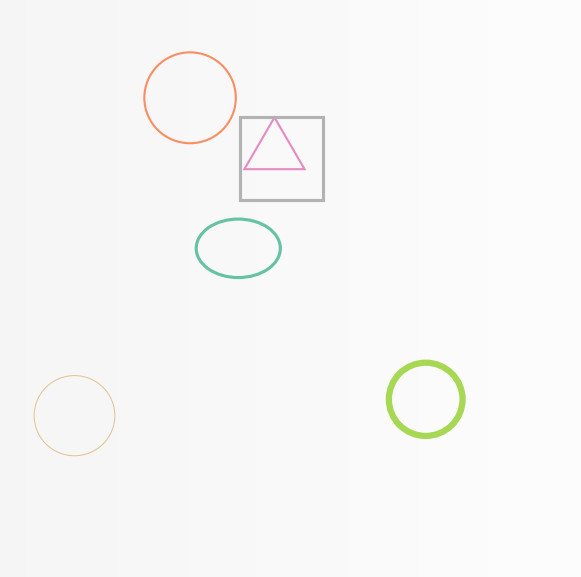[{"shape": "oval", "thickness": 1.5, "radius": 0.36, "center": [0.41, 0.569]}, {"shape": "circle", "thickness": 1, "radius": 0.39, "center": [0.327, 0.83]}, {"shape": "triangle", "thickness": 1, "radius": 0.3, "center": [0.472, 0.736]}, {"shape": "circle", "thickness": 3, "radius": 0.32, "center": [0.732, 0.308]}, {"shape": "circle", "thickness": 0.5, "radius": 0.35, "center": [0.128, 0.279]}, {"shape": "square", "thickness": 1.5, "radius": 0.36, "center": [0.484, 0.724]}]